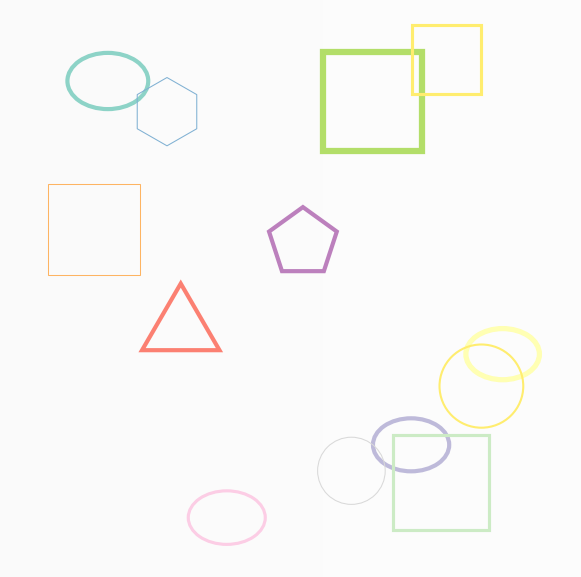[{"shape": "oval", "thickness": 2, "radius": 0.35, "center": [0.186, 0.859]}, {"shape": "oval", "thickness": 2.5, "radius": 0.32, "center": [0.865, 0.386]}, {"shape": "oval", "thickness": 2, "radius": 0.33, "center": [0.707, 0.229]}, {"shape": "triangle", "thickness": 2, "radius": 0.38, "center": [0.311, 0.431]}, {"shape": "hexagon", "thickness": 0.5, "radius": 0.3, "center": [0.287, 0.806]}, {"shape": "square", "thickness": 0.5, "radius": 0.39, "center": [0.161, 0.602]}, {"shape": "square", "thickness": 3, "radius": 0.43, "center": [0.641, 0.823]}, {"shape": "oval", "thickness": 1.5, "radius": 0.33, "center": [0.39, 0.103]}, {"shape": "circle", "thickness": 0.5, "radius": 0.29, "center": [0.605, 0.184]}, {"shape": "pentagon", "thickness": 2, "radius": 0.31, "center": [0.521, 0.579]}, {"shape": "square", "thickness": 1.5, "radius": 0.41, "center": [0.759, 0.164]}, {"shape": "circle", "thickness": 1, "radius": 0.36, "center": [0.828, 0.331]}, {"shape": "square", "thickness": 1.5, "radius": 0.3, "center": [0.768, 0.896]}]